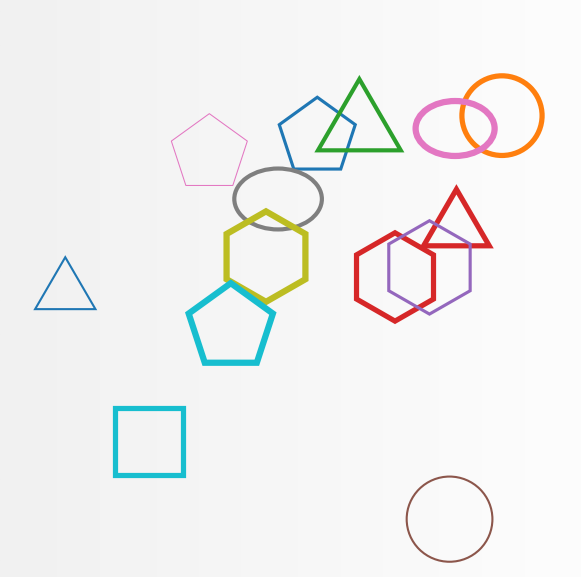[{"shape": "pentagon", "thickness": 1.5, "radius": 0.34, "center": [0.546, 0.762]}, {"shape": "triangle", "thickness": 1, "radius": 0.3, "center": [0.112, 0.494]}, {"shape": "circle", "thickness": 2.5, "radius": 0.34, "center": [0.864, 0.799]}, {"shape": "triangle", "thickness": 2, "radius": 0.41, "center": [0.618, 0.78]}, {"shape": "triangle", "thickness": 2.5, "radius": 0.33, "center": [0.785, 0.606]}, {"shape": "hexagon", "thickness": 2.5, "radius": 0.38, "center": [0.68, 0.52]}, {"shape": "hexagon", "thickness": 1.5, "radius": 0.4, "center": [0.739, 0.536]}, {"shape": "circle", "thickness": 1, "radius": 0.37, "center": [0.773, 0.1]}, {"shape": "pentagon", "thickness": 0.5, "radius": 0.34, "center": [0.36, 0.734]}, {"shape": "oval", "thickness": 3, "radius": 0.34, "center": [0.783, 0.777]}, {"shape": "oval", "thickness": 2, "radius": 0.38, "center": [0.478, 0.655]}, {"shape": "hexagon", "thickness": 3, "radius": 0.39, "center": [0.458, 0.555]}, {"shape": "pentagon", "thickness": 3, "radius": 0.38, "center": [0.397, 0.433]}, {"shape": "square", "thickness": 2.5, "radius": 0.29, "center": [0.257, 0.234]}]